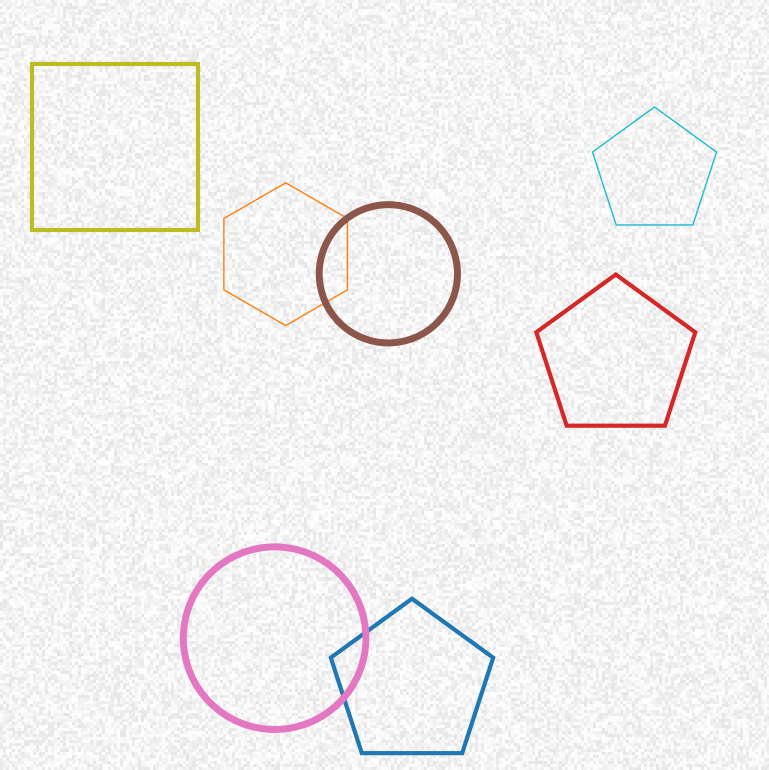[{"shape": "pentagon", "thickness": 1.5, "radius": 0.55, "center": [0.535, 0.112]}, {"shape": "hexagon", "thickness": 0.5, "radius": 0.46, "center": [0.371, 0.67]}, {"shape": "pentagon", "thickness": 1.5, "radius": 0.54, "center": [0.8, 0.535]}, {"shape": "circle", "thickness": 2.5, "radius": 0.45, "center": [0.504, 0.644]}, {"shape": "circle", "thickness": 2.5, "radius": 0.59, "center": [0.357, 0.171]}, {"shape": "square", "thickness": 1.5, "radius": 0.54, "center": [0.149, 0.809]}, {"shape": "pentagon", "thickness": 0.5, "radius": 0.42, "center": [0.85, 0.776]}]